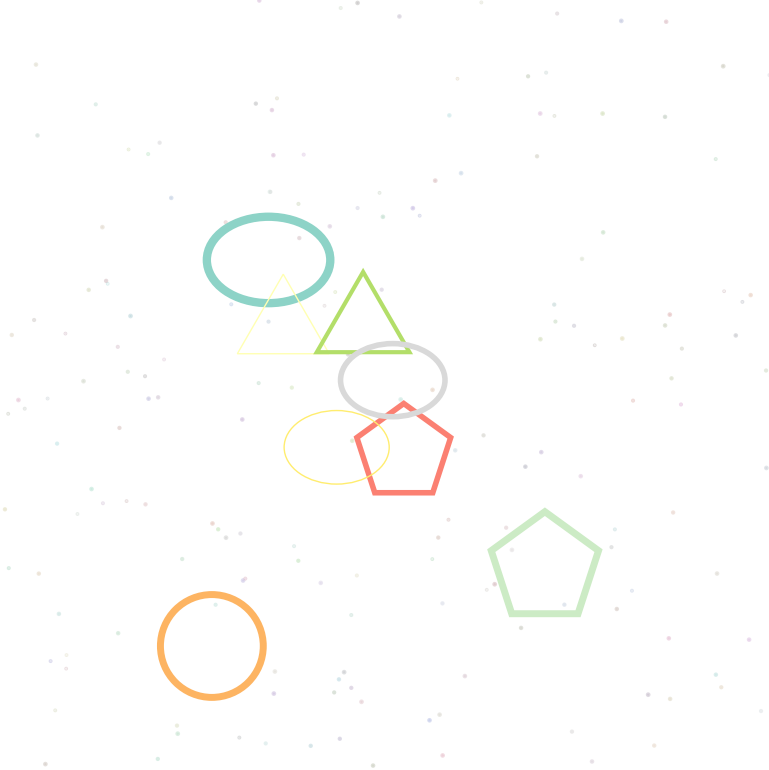[{"shape": "oval", "thickness": 3, "radius": 0.4, "center": [0.349, 0.662]}, {"shape": "triangle", "thickness": 0.5, "radius": 0.34, "center": [0.368, 0.575]}, {"shape": "pentagon", "thickness": 2, "radius": 0.32, "center": [0.524, 0.412]}, {"shape": "circle", "thickness": 2.5, "radius": 0.33, "center": [0.275, 0.161]}, {"shape": "triangle", "thickness": 1.5, "radius": 0.35, "center": [0.472, 0.577]}, {"shape": "oval", "thickness": 2, "radius": 0.34, "center": [0.51, 0.506]}, {"shape": "pentagon", "thickness": 2.5, "radius": 0.37, "center": [0.708, 0.262]}, {"shape": "oval", "thickness": 0.5, "radius": 0.34, "center": [0.437, 0.419]}]